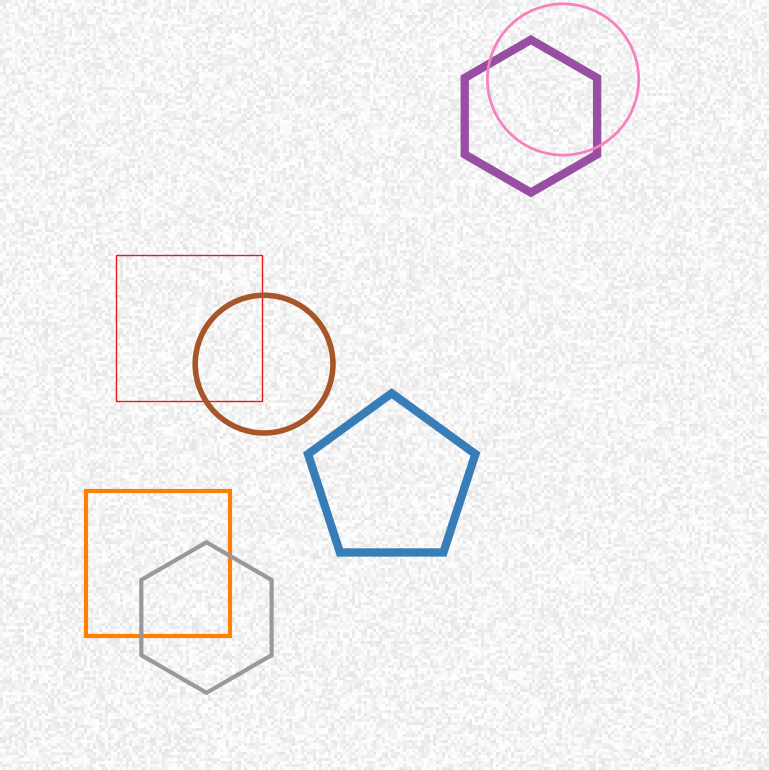[{"shape": "square", "thickness": 0.5, "radius": 0.48, "center": [0.246, 0.574]}, {"shape": "pentagon", "thickness": 3, "radius": 0.57, "center": [0.509, 0.375]}, {"shape": "hexagon", "thickness": 3, "radius": 0.5, "center": [0.69, 0.849]}, {"shape": "square", "thickness": 1.5, "radius": 0.47, "center": [0.205, 0.268]}, {"shape": "circle", "thickness": 2, "radius": 0.45, "center": [0.343, 0.527]}, {"shape": "circle", "thickness": 1, "radius": 0.49, "center": [0.731, 0.897]}, {"shape": "hexagon", "thickness": 1.5, "radius": 0.49, "center": [0.268, 0.198]}]